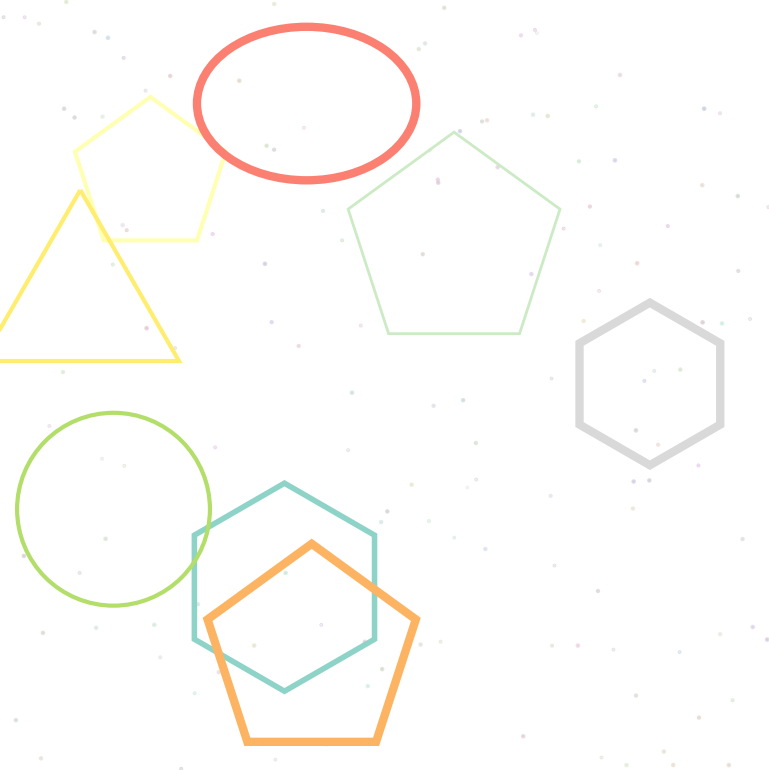[{"shape": "hexagon", "thickness": 2, "radius": 0.68, "center": [0.369, 0.237]}, {"shape": "pentagon", "thickness": 1.5, "radius": 0.51, "center": [0.195, 0.771]}, {"shape": "oval", "thickness": 3, "radius": 0.71, "center": [0.398, 0.866]}, {"shape": "pentagon", "thickness": 3, "radius": 0.71, "center": [0.405, 0.152]}, {"shape": "circle", "thickness": 1.5, "radius": 0.63, "center": [0.147, 0.339]}, {"shape": "hexagon", "thickness": 3, "radius": 0.53, "center": [0.844, 0.501]}, {"shape": "pentagon", "thickness": 1, "radius": 0.72, "center": [0.59, 0.684]}, {"shape": "triangle", "thickness": 1.5, "radius": 0.74, "center": [0.104, 0.605]}]